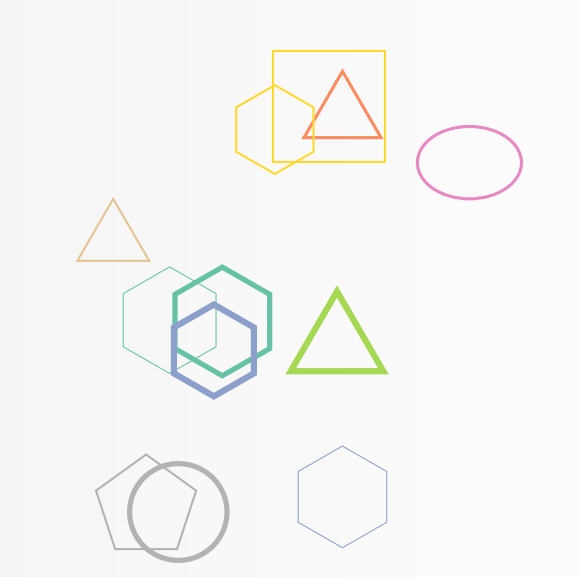[{"shape": "hexagon", "thickness": 2.5, "radius": 0.47, "center": [0.383, 0.442]}, {"shape": "hexagon", "thickness": 0.5, "radius": 0.46, "center": [0.292, 0.445]}, {"shape": "triangle", "thickness": 1.5, "radius": 0.38, "center": [0.589, 0.799]}, {"shape": "hexagon", "thickness": 0.5, "radius": 0.44, "center": [0.589, 0.139]}, {"shape": "hexagon", "thickness": 3, "radius": 0.4, "center": [0.368, 0.392]}, {"shape": "oval", "thickness": 1.5, "radius": 0.45, "center": [0.808, 0.717]}, {"shape": "triangle", "thickness": 3, "radius": 0.46, "center": [0.58, 0.402]}, {"shape": "hexagon", "thickness": 1, "radius": 0.38, "center": [0.473, 0.775]}, {"shape": "square", "thickness": 1, "radius": 0.48, "center": [0.566, 0.814]}, {"shape": "triangle", "thickness": 1, "radius": 0.36, "center": [0.195, 0.583]}, {"shape": "circle", "thickness": 2.5, "radius": 0.42, "center": [0.307, 0.113]}, {"shape": "pentagon", "thickness": 1, "radius": 0.45, "center": [0.251, 0.122]}]